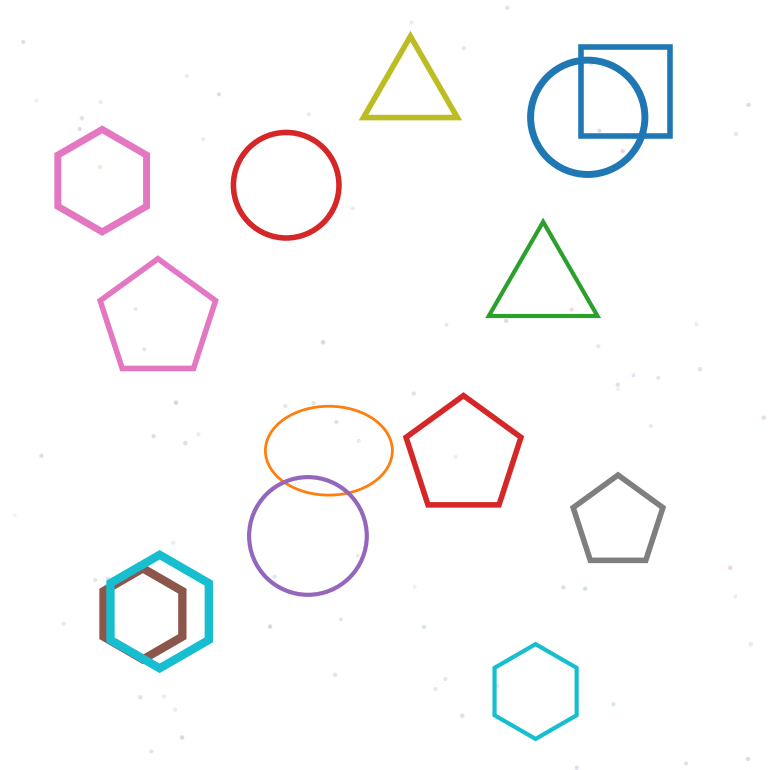[{"shape": "circle", "thickness": 2.5, "radius": 0.37, "center": [0.763, 0.848]}, {"shape": "square", "thickness": 2, "radius": 0.29, "center": [0.812, 0.881]}, {"shape": "oval", "thickness": 1, "radius": 0.41, "center": [0.427, 0.415]}, {"shape": "triangle", "thickness": 1.5, "radius": 0.41, "center": [0.705, 0.63]}, {"shape": "pentagon", "thickness": 2, "radius": 0.39, "center": [0.602, 0.408]}, {"shape": "circle", "thickness": 2, "radius": 0.34, "center": [0.372, 0.759]}, {"shape": "circle", "thickness": 1.5, "radius": 0.38, "center": [0.4, 0.304]}, {"shape": "hexagon", "thickness": 3, "radius": 0.3, "center": [0.186, 0.203]}, {"shape": "hexagon", "thickness": 2.5, "radius": 0.33, "center": [0.133, 0.765]}, {"shape": "pentagon", "thickness": 2, "radius": 0.39, "center": [0.205, 0.585]}, {"shape": "pentagon", "thickness": 2, "radius": 0.31, "center": [0.803, 0.322]}, {"shape": "triangle", "thickness": 2, "radius": 0.35, "center": [0.533, 0.882]}, {"shape": "hexagon", "thickness": 3, "radius": 0.37, "center": [0.207, 0.206]}, {"shape": "hexagon", "thickness": 1.5, "radius": 0.31, "center": [0.696, 0.102]}]